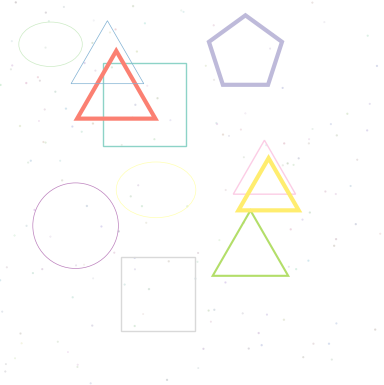[{"shape": "square", "thickness": 1, "radius": 0.54, "center": [0.376, 0.729]}, {"shape": "oval", "thickness": 0.5, "radius": 0.52, "center": [0.405, 0.507]}, {"shape": "pentagon", "thickness": 3, "radius": 0.5, "center": [0.638, 0.86]}, {"shape": "triangle", "thickness": 3, "radius": 0.59, "center": [0.302, 0.751]}, {"shape": "triangle", "thickness": 0.5, "radius": 0.55, "center": [0.279, 0.837]}, {"shape": "triangle", "thickness": 1.5, "radius": 0.57, "center": [0.65, 0.34]}, {"shape": "triangle", "thickness": 1, "radius": 0.47, "center": [0.687, 0.542]}, {"shape": "square", "thickness": 1, "radius": 0.48, "center": [0.411, 0.237]}, {"shape": "circle", "thickness": 0.5, "radius": 0.56, "center": [0.196, 0.414]}, {"shape": "oval", "thickness": 0.5, "radius": 0.41, "center": [0.131, 0.885]}, {"shape": "triangle", "thickness": 3, "radius": 0.45, "center": [0.698, 0.499]}]